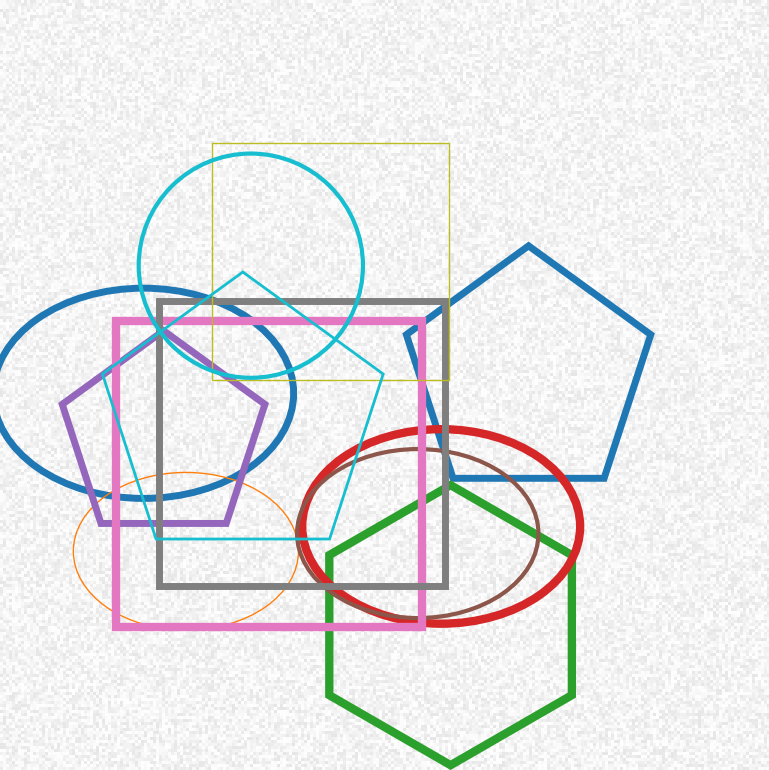[{"shape": "oval", "thickness": 2.5, "radius": 0.98, "center": [0.186, 0.489]}, {"shape": "pentagon", "thickness": 2.5, "radius": 0.83, "center": [0.686, 0.514]}, {"shape": "oval", "thickness": 0.5, "radius": 0.73, "center": [0.241, 0.284]}, {"shape": "hexagon", "thickness": 3, "radius": 0.91, "center": [0.585, 0.188]}, {"shape": "oval", "thickness": 3, "radius": 0.9, "center": [0.573, 0.316]}, {"shape": "pentagon", "thickness": 2.5, "radius": 0.69, "center": [0.212, 0.432]}, {"shape": "oval", "thickness": 1.5, "radius": 0.78, "center": [0.543, 0.307]}, {"shape": "square", "thickness": 3, "radius": 0.99, "center": [0.349, 0.384]}, {"shape": "square", "thickness": 2.5, "radius": 0.93, "center": [0.393, 0.424]}, {"shape": "square", "thickness": 0.5, "radius": 0.77, "center": [0.429, 0.661]}, {"shape": "pentagon", "thickness": 1, "radius": 0.96, "center": [0.315, 0.455]}, {"shape": "circle", "thickness": 1.5, "radius": 0.73, "center": [0.326, 0.655]}]